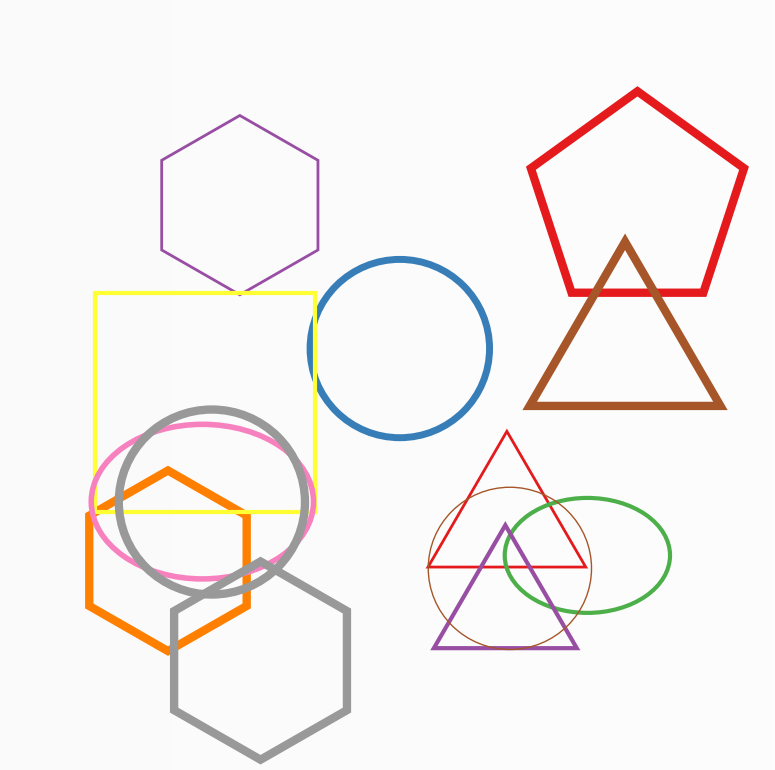[{"shape": "triangle", "thickness": 1, "radius": 0.59, "center": [0.654, 0.322]}, {"shape": "pentagon", "thickness": 3, "radius": 0.72, "center": [0.823, 0.737]}, {"shape": "circle", "thickness": 2.5, "radius": 0.58, "center": [0.516, 0.547]}, {"shape": "oval", "thickness": 1.5, "radius": 0.53, "center": [0.758, 0.279]}, {"shape": "hexagon", "thickness": 1, "radius": 0.58, "center": [0.309, 0.734]}, {"shape": "triangle", "thickness": 1.5, "radius": 0.53, "center": [0.652, 0.211]}, {"shape": "hexagon", "thickness": 3, "radius": 0.59, "center": [0.217, 0.272]}, {"shape": "square", "thickness": 1.5, "radius": 0.71, "center": [0.264, 0.477]}, {"shape": "triangle", "thickness": 3, "radius": 0.71, "center": [0.807, 0.544]}, {"shape": "circle", "thickness": 0.5, "radius": 0.53, "center": [0.658, 0.262]}, {"shape": "oval", "thickness": 2, "radius": 0.72, "center": [0.261, 0.349]}, {"shape": "circle", "thickness": 3, "radius": 0.6, "center": [0.273, 0.348]}, {"shape": "hexagon", "thickness": 3, "radius": 0.64, "center": [0.336, 0.142]}]